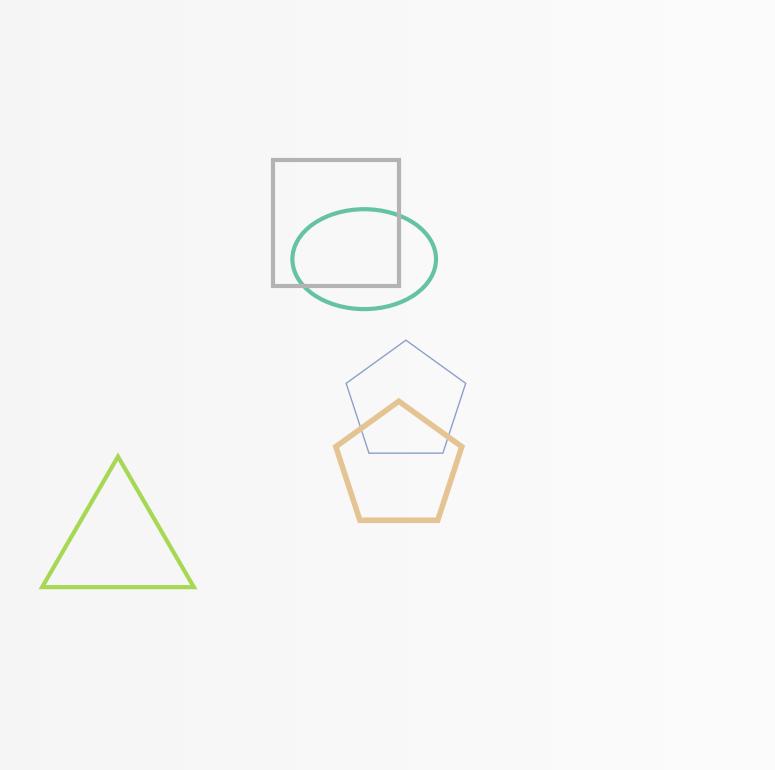[{"shape": "oval", "thickness": 1.5, "radius": 0.46, "center": [0.47, 0.663]}, {"shape": "pentagon", "thickness": 0.5, "radius": 0.41, "center": [0.524, 0.477]}, {"shape": "triangle", "thickness": 1.5, "radius": 0.57, "center": [0.152, 0.294]}, {"shape": "pentagon", "thickness": 2, "radius": 0.43, "center": [0.515, 0.393]}, {"shape": "square", "thickness": 1.5, "radius": 0.41, "center": [0.434, 0.71]}]